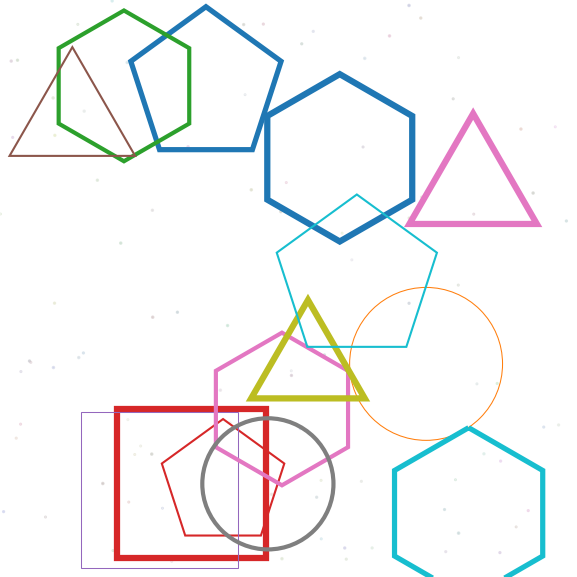[{"shape": "hexagon", "thickness": 3, "radius": 0.72, "center": [0.588, 0.726]}, {"shape": "pentagon", "thickness": 2.5, "radius": 0.68, "center": [0.357, 0.851]}, {"shape": "circle", "thickness": 0.5, "radius": 0.66, "center": [0.738, 0.369]}, {"shape": "hexagon", "thickness": 2, "radius": 0.65, "center": [0.215, 0.85]}, {"shape": "pentagon", "thickness": 1, "radius": 0.56, "center": [0.386, 0.162]}, {"shape": "square", "thickness": 3, "radius": 0.64, "center": [0.332, 0.162]}, {"shape": "square", "thickness": 0.5, "radius": 0.68, "center": [0.276, 0.151]}, {"shape": "triangle", "thickness": 1, "radius": 0.63, "center": [0.125, 0.792]}, {"shape": "hexagon", "thickness": 2, "radius": 0.66, "center": [0.488, 0.291]}, {"shape": "triangle", "thickness": 3, "radius": 0.64, "center": [0.819, 0.675]}, {"shape": "circle", "thickness": 2, "radius": 0.57, "center": [0.464, 0.161]}, {"shape": "triangle", "thickness": 3, "radius": 0.57, "center": [0.533, 0.366]}, {"shape": "hexagon", "thickness": 2.5, "radius": 0.74, "center": [0.811, 0.11]}, {"shape": "pentagon", "thickness": 1, "radius": 0.73, "center": [0.618, 0.517]}]